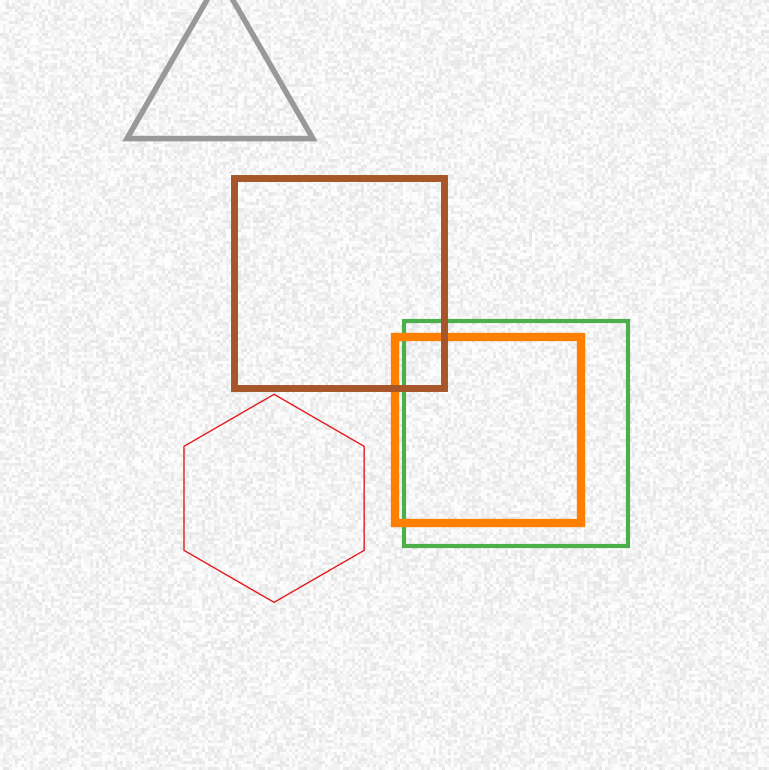[{"shape": "hexagon", "thickness": 0.5, "radius": 0.68, "center": [0.356, 0.353]}, {"shape": "square", "thickness": 1.5, "radius": 0.73, "center": [0.67, 0.437]}, {"shape": "square", "thickness": 3, "radius": 0.61, "center": [0.634, 0.441]}, {"shape": "square", "thickness": 2.5, "radius": 0.68, "center": [0.44, 0.633]}, {"shape": "triangle", "thickness": 2, "radius": 0.7, "center": [0.286, 0.89]}]